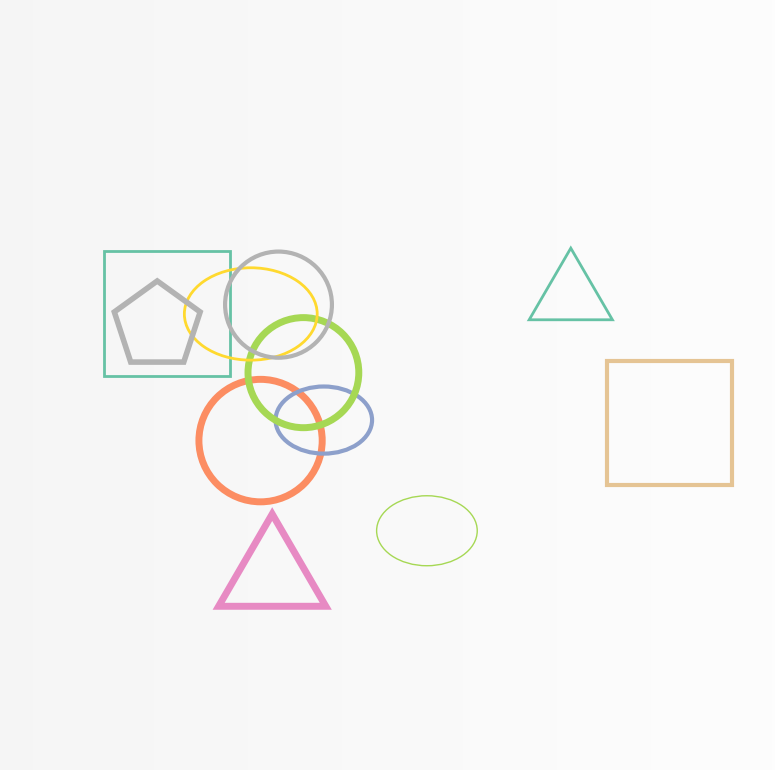[{"shape": "square", "thickness": 1, "radius": 0.4, "center": [0.215, 0.593]}, {"shape": "triangle", "thickness": 1, "radius": 0.31, "center": [0.737, 0.616]}, {"shape": "circle", "thickness": 2.5, "radius": 0.4, "center": [0.336, 0.428]}, {"shape": "oval", "thickness": 1.5, "radius": 0.31, "center": [0.418, 0.454]}, {"shape": "triangle", "thickness": 2.5, "radius": 0.4, "center": [0.351, 0.253]}, {"shape": "oval", "thickness": 0.5, "radius": 0.32, "center": [0.551, 0.311]}, {"shape": "circle", "thickness": 2.5, "radius": 0.36, "center": [0.391, 0.516]}, {"shape": "oval", "thickness": 1, "radius": 0.43, "center": [0.324, 0.592]}, {"shape": "square", "thickness": 1.5, "radius": 0.4, "center": [0.863, 0.451]}, {"shape": "pentagon", "thickness": 2, "radius": 0.29, "center": [0.203, 0.577]}, {"shape": "circle", "thickness": 1.5, "radius": 0.34, "center": [0.359, 0.604]}]